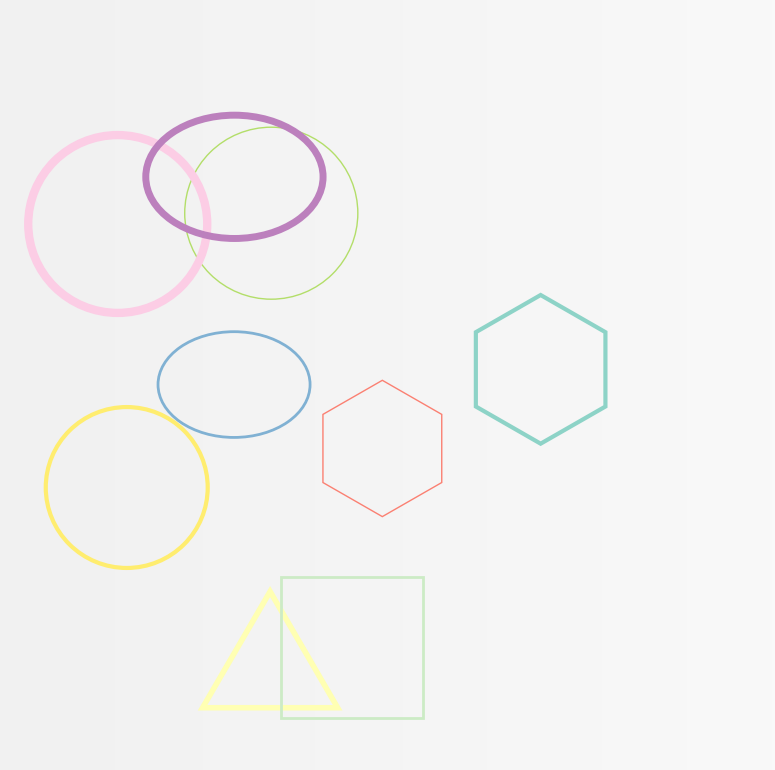[{"shape": "hexagon", "thickness": 1.5, "radius": 0.48, "center": [0.698, 0.52]}, {"shape": "triangle", "thickness": 2, "radius": 0.5, "center": [0.349, 0.131]}, {"shape": "hexagon", "thickness": 0.5, "radius": 0.44, "center": [0.493, 0.418]}, {"shape": "oval", "thickness": 1, "radius": 0.49, "center": [0.302, 0.501]}, {"shape": "circle", "thickness": 0.5, "radius": 0.56, "center": [0.35, 0.723]}, {"shape": "circle", "thickness": 3, "radius": 0.58, "center": [0.152, 0.709]}, {"shape": "oval", "thickness": 2.5, "radius": 0.57, "center": [0.302, 0.77]}, {"shape": "square", "thickness": 1, "radius": 0.46, "center": [0.454, 0.159]}, {"shape": "circle", "thickness": 1.5, "radius": 0.52, "center": [0.164, 0.367]}]